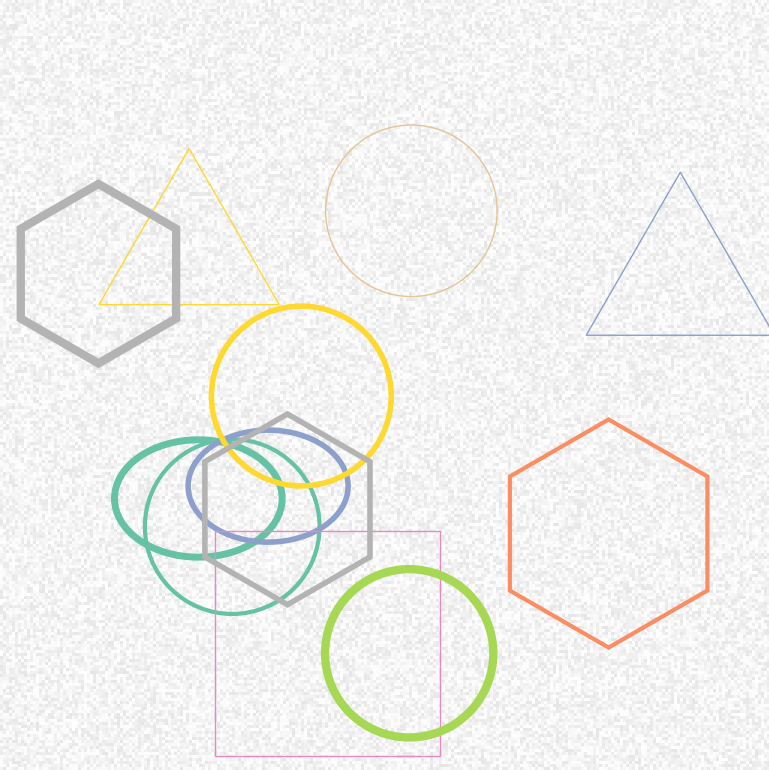[{"shape": "circle", "thickness": 1.5, "radius": 0.57, "center": [0.302, 0.316]}, {"shape": "oval", "thickness": 2.5, "radius": 0.54, "center": [0.258, 0.353]}, {"shape": "hexagon", "thickness": 1.5, "radius": 0.74, "center": [0.79, 0.307]}, {"shape": "triangle", "thickness": 0.5, "radius": 0.71, "center": [0.884, 0.635]}, {"shape": "oval", "thickness": 2, "radius": 0.52, "center": [0.348, 0.369]}, {"shape": "square", "thickness": 0.5, "radius": 0.73, "center": [0.425, 0.164]}, {"shape": "circle", "thickness": 3, "radius": 0.55, "center": [0.531, 0.152]}, {"shape": "triangle", "thickness": 0.5, "radius": 0.68, "center": [0.246, 0.672]}, {"shape": "circle", "thickness": 2, "radius": 0.58, "center": [0.391, 0.486]}, {"shape": "circle", "thickness": 0.5, "radius": 0.56, "center": [0.534, 0.726]}, {"shape": "hexagon", "thickness": 3, "radius": 0.58, "center": [0.128, 0.645]}, {"shape": "hexagon", "thickness": 2, "radius": 0.62, "center": [0.373, 0.339]}]